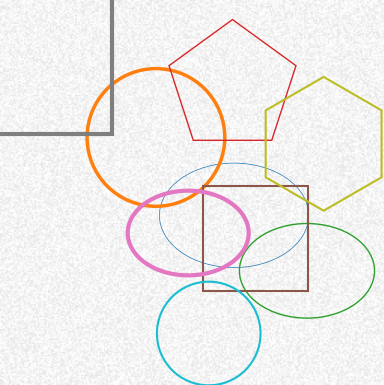[{"shape": "oval", "thickness": 0.5, "radius": 0.97, "center": [0.608, 0.441]}, {"shape": "circle", "thickness": 2.5, "radius": 0.89, "center": [0.405, 0.643]}, {"shape": "oval", "thickness": 1, "radius": 0.88, "center": [0.797, 0.297]}, {"shape": "pentagon", "thickness": 1, "radius": 0.87, "center": [0.604, 0.776]}, {"shape": "square", "thickness": 1.5, "radius": 0.68, "center": [0.665, 0.38]}, {"shape": "oval", "thickness": 3, "radius": 0.79, "center": [0.489, 0.395]}, {"shape": "square", "thickness": 3, "radius": 0.92, "center": [0.108, 0.836]}, {"shape": "hexagon", "thickness": 1.5, "radius": 0.87, "center": [0.841, 0.626]}, {"shape": "circle", "thickness": 1.5, "radius": 0.67, "center": [0.542, 0.134]}]